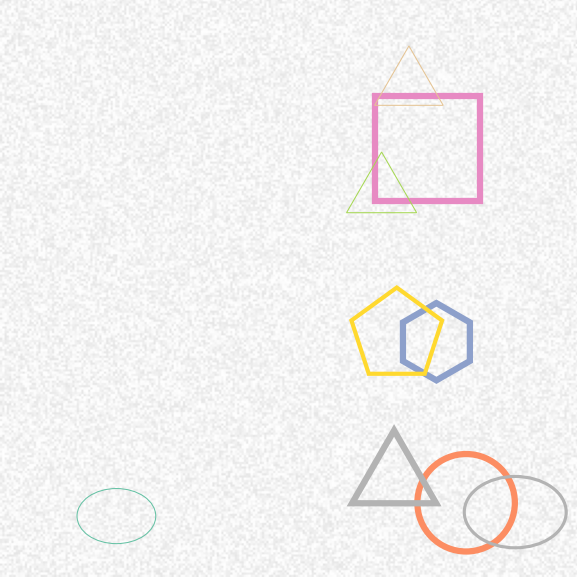[{"shape": "oval", "thickness": 0.5, "radius": 0.34, "center": [0.202, 0.105]}, {"shape": "circle", "thickness": 3, "radius": 0.42, "center": [0.807, 0.129]}, {"shape": "hexagon", "thickness": 3, "radius": 0.33, "center": [0.756, 0.407]}, {"shape": "square", "thickness": 3, "radius": 0.46, "center": [0.741, 0.741]}, {"shape": "triangle", "thickness": 0.5, "radius": 0.35, "center": [0.661, 0.666]}, {"shape": "pentagon", "thickness": 2, "radius": 0.41, "center": [0.687, 0.419]}, {"shape": "triangle", "thickness": 0.5, "radius": 0.34, "center": [0.708, 0.851]}, {"shape": "oval", "thickness": 1.5, "radius": 0.44, "center": [0.892, 0.112]}, {"shape": "triangle", "thickness": 3, "radius": 0.42, "center": [0.682, 0.17]}]